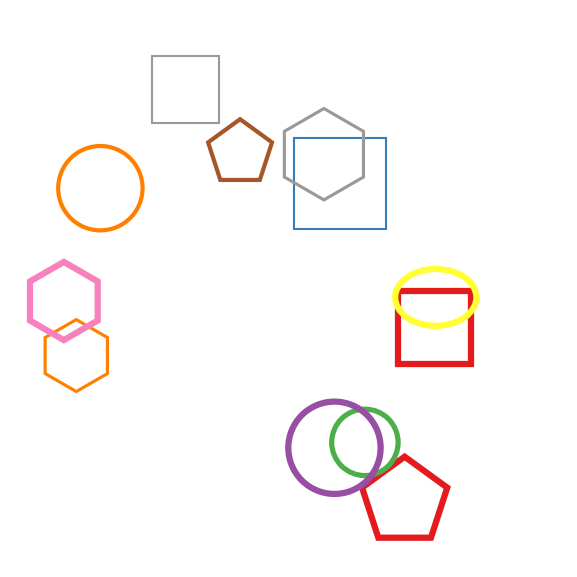[{"shape": "square", "thickness": 3, "radius": 0.32, "center": [0.752, 0.432]}, {"shape": "pentagon", "thickness": 3, "radius": 0.39, "center": [0.701, 0.131]}, {"shape": "square", "thickness": 1, "radius": 0.39, "center": [0.589, 0.681]}, {"shape": "circle", "thickness": 2.5, "radius": 0.29, "center": [0.632, 0.233]}, {"shape": "circle", "thickness": 3, "radius": 0.4, "center": [0.579, 0.224]}, {"shape": "hexagon", "thickness": 1.5, "radius": 0.31, "center": [0.132, 0.383]}, {"shape": "circle", "thickness": 2, "radius": 0.37, "center": [0.174, 0.673]}, {"shape": "oval", "thickness": 3, "radius": 0.35, "center": [0.755, 0.484]}, {"shape": "pentagon", "thickness": 2, "radius": 0.29, "center": [0.416, 0.735]}, {"shape": "hexagon", "thickness": 3, "radius": 0.34, "center": [0.111, 0.478]}, {"shape": "hexagon", "thickness": 1.5, "radius": 0.4, "center": [0.561, 0.732]}, {"shape": "square", "thickness": 1, "radius": 0.29, "center": [0.321, 0.844]}]